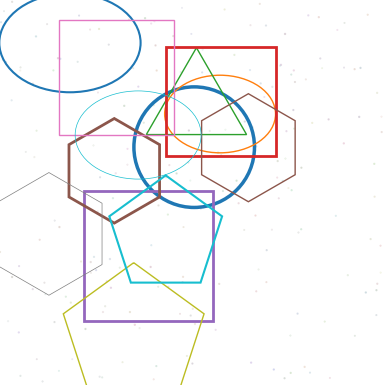[{"shape": "circle", "thickness": 2.5, "radius": 0.78, "center": [0.504, 0.618]}, {"shape": "oval", "thickness": 1.5, "radius": 0.92, "center": [0.182, 0.889]}, {"shape": "oval", "thickness": 1, "radius": 0.72, "center": [0.572, 0.704]}, {"shape": "triangle", "thickness": 1, "radius": 0.75, "center": [0.51, 0.726]}, {"shape": "square", "thickness": 2, "radius": 0.71, "center": [0.574, 0.736]}, {"shape": "square", "thickness": 2, "radius": 0.84, "center": [0.386, 0.335]}, {"shape": "hexagon", "thickness": 1, "radius": 0.7, "center": [0.645, 0.616]}, {"shape": "hexagon", "thickness": 2, "radius": 0.68, "center": [0.297, 0.556]}, {"shape": "square", "thickness": 1, "radius": 0.75, "center": [0.302, 0.798]}, {"shape": "hexagon", "thickness": 0.5, "radius": 0.8, "center": [0.127, 0.392]}, {"shape": "pentagon", "thickness": 1, "radius": 0.96, "center": [0.347, 0.125]}, {"shape": "oval", "thickness": 0.5, "radius": 0.82, "center": [0.359, 0.649]}, {"shape": "pentagon", "thickness": 1.5, "radius": 0.77, "center": [0.43, 0.391]}]